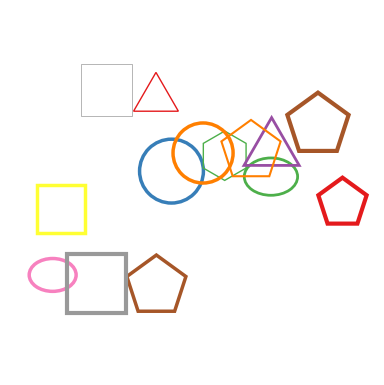[{"shape": "triangle", "thickness": 1, "radius": 0.34, "center": [0.405, 0.745]}, {"shape": "pentagon", "thickness": 3, "radius": 0.33, "center": [0.89, 0.473]}, {"shape": "circle", "thickness": 2.5, "radius": 0.41, "center": [0.445, 0.556]}, {"shape": "oval", "thickness": 2, "radius": 0.35, "center": [0.704, 0.541]}, {"shape": "hexagon", "thickness": 1, "radius": 0.32, "center": [0.584, 0.596]}, {"shape": "triangle", "thickness": 2, "radius": 0.41, "center": [0.705, 0.612]}, {"shape": "pentagon", "thickness": 1.5, "radius": 0.4, "center": [0.652, 0.608]}, {"shape": "circle", "thickness": 2.5, "radius": 0.39, "center": [0.527, 0.603]}, {"shape": "square", "thickness": 2.5, "radius": 0.31, "center": [0.158, 0.458]}, {"shape": "pentagon", "thickness": 3, "radius": 0.42, "center": [0.826, 0.676]}, {"shape": "pentagon", "thickness": 2.5, "radius": 0.4, "center": [0.406, 0.257]}, {"shape": "oval", "thickness": 2.5, "radius": 0.3, "center": [0.137, 0.286]}, {"shape": "square", "thickness": 0.5, "radius": 0.33, "center": [0.276, 0.767]}, {"shape": "square", "thickness": 3, "radius": 0.38, "center": [0.251, 0.264]}]